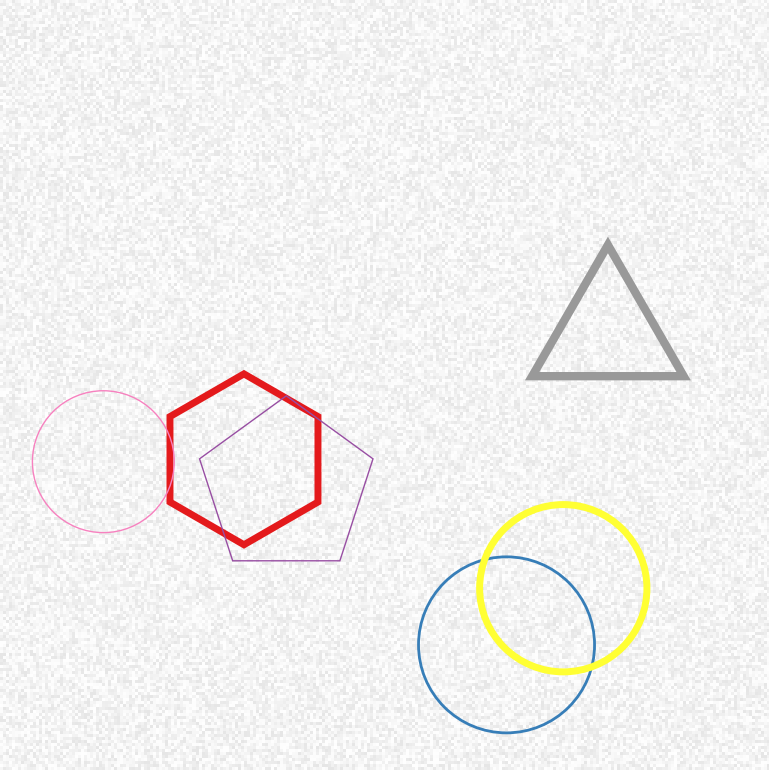[{"shape": "hexagon", "thickness": 2.5, "radius": 0.55, "center": [0.317, 0.403]}, {"shape": "circle", "thickness": 1, "radius": 0.57, "center": [0.658, 0.163]}, {"shape": "pentagon", "thickness": 0.5, "radius": 0.59, "center": [0.372, 0.367]}, {"shape": "circle", "thickness": 2.5, "radius": 0.54, "center": [0.732, 0.236]}, {"shape": "circle", "thickness": 0.5, "radius": 0.46, "center": [0.134, 0.4]}, {"shape": "triangle", "thickness": 3, "radius": 0.57, "center": [0.789, 0.568]}]